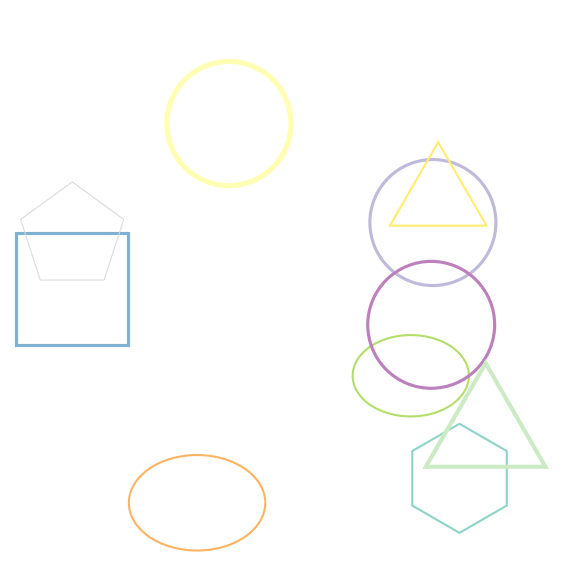[{"shape": "hexagon", "thickness": 1, "radius": 0.47, "center": [0.796, 0.171]}, {"shape": "circle", "thickness": 2.5, "radius": 0.54, "center": [0.396, 0.785]}, {"shape": "circle", "thickness": 1.5, "radius": 0.55, "center": [0.75, 0.614]}, {"shape": "square", "thickness": 1.5, "radius": 0.48, "center": [0.125, 0.499]}, {"shape": "oval", "thickness": 1, "radius": 0.59, "center": [0.341, 0.129]}, {"shape": "oval", "thickness": 1, "radius": 0.5, "center": [0.711, 0.348]}, {"shape": "pentagon", "thickness": 0.5, "radius": 0.47, "center": [0.125, 0.59]}, {"shape": "circle", "thickness": 1.5, "radius": 0.55, "center": [0.747, 0.437]}, {"shape": "triangle", "thickness": 2, "radius": 0.6, "center": [0.841, 0.251]}, {"shape": "triangle", "thickness": 1, "radius": 0.48, "center": [0.759, 0.657]}]